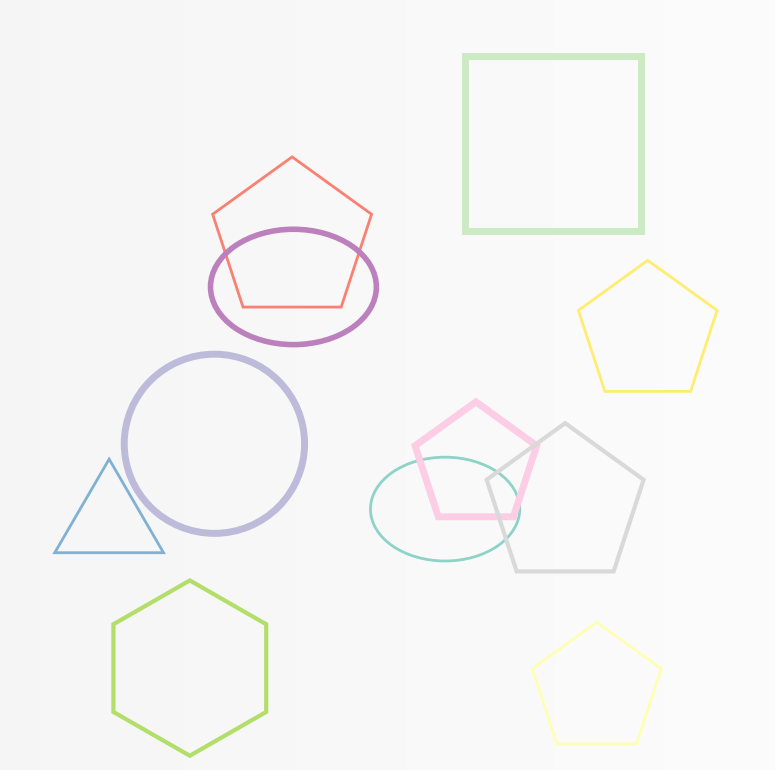[{"shape": "oval", "thickness": 1, "radius": 0.48, "center": [0.574, 0.339]}, {"shape": "pentagon", "thickness": 1, "radius": 0.44, "center": [0.77, 0.105]}, {"shape": "circle", "thickness": 2.5, "radius": 0.58, "center": [0.277, 0.424]}, {"shape": "pentagon", "thickness": 1, "radius": 0.54, "center": [0.377, 0.688]}, {"shape": "triangle", "thickness": 1, "radius": 0.41, "center": [0.141, 0.323]}, {"shape": "hexagon", "thickness": 1.5, "radius": 0.57, "center": [0.245, 0.132]}, {"shape": "pentagon", "thickness": 2.5, "radius": 0.41, "center": [0.614, 0.396]}, {"shape": "pentagon", "thickness": 1.5, "radius": 0.53, "center": [0.729, 0.344]}, {"shape": "oval", "thickness": 2, "radius": 0.54, "center": [0.379, 0.627]}, {"shape": "square", "thickness": 2.5, "radius": 0.57, "center": [0.714, 0.814]}, {"shape": "pentagon", "thickness": 1, "radius": 0.47, "center": [0.836, 0.568]}]